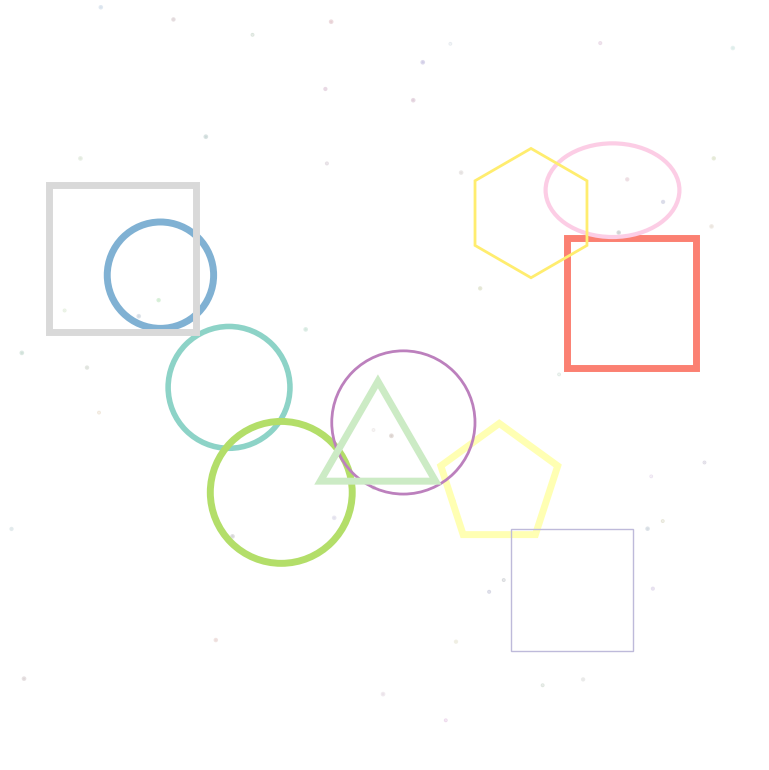[{"shape": "circle", "thickness": 2, "radius": 0.4, "center": [0.297, 0.497]}, {"shape": "pentagon", "thickness": 2.5, "radius": 0.4, "center": [0.648, 0.37]}, {"shape": "square", "thickness": 0.5, "radius": 0.39, "center": [0.743, 0.234]}, {"shape": "square", "thickness": 2.5, "radius": 0.42, "center": [0.82, 0.607]}, {"shape": "circle", "thickness": 2.5, "radius": 0.35, "center": [0.208, 0.643]}, {"shape": "circle", "thickness": 2.5, "radius": 0.46, "center": [0.365, 0.361]}, {"shape": "oval", "thickness": 1.5, "radius": 0.43, "center": [0.795, 0.753]}, {"shape": "square", "thickness": 2.5, "radius": 0.48, "center": [0.159, 0.664]}, {"shape": "circle", "thickness": 1, "radius": 0.47, "center": [0.524, 0.451]}, {"shape": "triangle", "thickness": 2.5, "radius": 0.43, "center": [0.491, 0.418]}, {"shape": "hexagon", "thickness": 1, "radius": 0.42, "center": [0.69, 0.723]}]